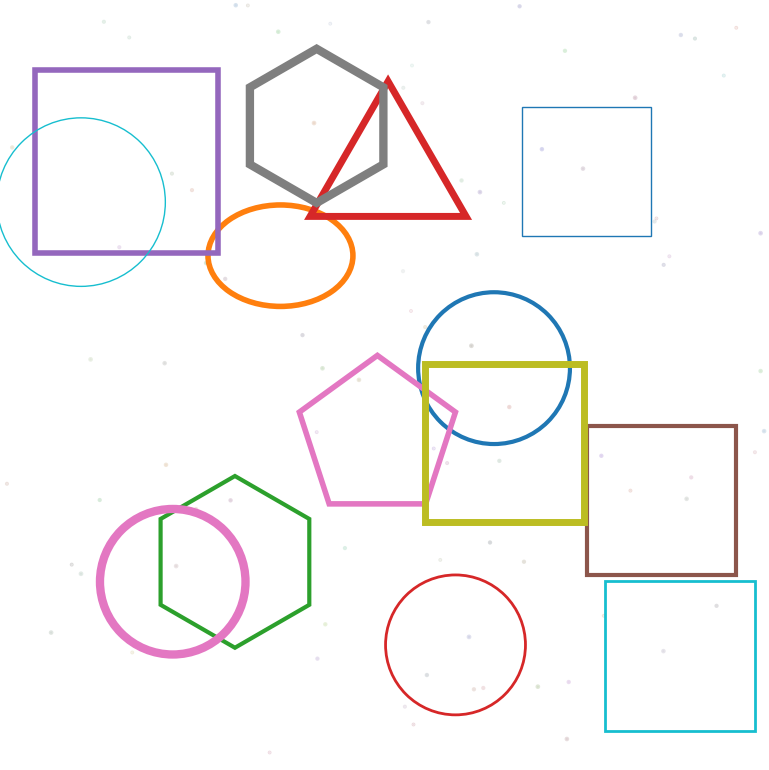[{"shape": "square", "thickness": 0.5, "radius": 0.42, "center": [0.762, 0.777]}, {"shape": "circle", "thickness": 1.5, "radius": 0.49, "center": [0.642, 0.522]}, {"shape": "oval", "thickness": 2, "radius": 0.47, "center": [0.364, 0.668]}, {"shape": "hexagon", "thickness": 1.5, "radius": 0.56, "center": [0.305, 0.27]}, {"shape": "triangle", "thickness": 2.5, "radius": 0.58, "center": [0.504, 0.777]}, {"shape": "circle", "thickness": 1, "radius": 0.45, "center": [0.592, 0.162]}, {"shape": "square", "thickness": 2, "radius": 0.59, "center": [0.164, 0.791]}, {"shape": "square", "thickness": 1.5, "radius": 0.49, "center": [0.859, 0.35]}, {"shape": "pentagon", "thickness": 2, "radius": 0.53, "center": [0.49, 0.432]}, {"shape": "circle", "thickness": 3, "radius": 0.47, "center": [0.224, 0.245]}, {"shape": "hexagon", "thickness": 3, "radius": 0.5, "center": [0.411, 0.837]}, {"shape": "square", "thickness": 2.5, "radius": 0.52, "center": [0.655, 0.425]}, {"shape": "square", "thickness": 1, "radius": 0.49, "center": [0.883, 0.148]}, {"shape": "circle", "thickness": 0.5, "radius": 0.55, "center": [0.105, 0.738]}]